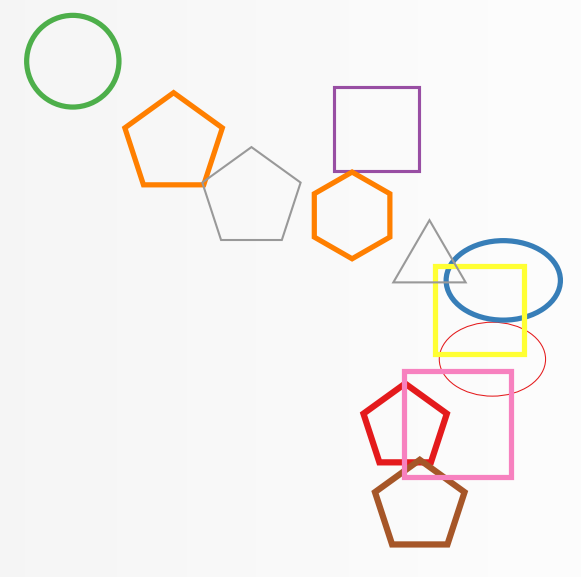[{"shape": "pentagon", "thickness": 3, "radius": 0.38, "center": [0.697, 0.26]}, {"shape": "oval", "thickness": 0.5, "radius": 0.46, "center": [0.847, 0.377]}, {"shape": "oval", "thickness": 2.5, "radius": 0.49, "center": [0.866, 0.514]}, {"shape": "circle", "thickness": 2.5, "radius": 0.4, "center": [0.125, 0.893]}, {"shape": "square", "thickness": 1.5, "radius": 0.37, "center": [0.648, 0.776]}, {"shape": "hexagon", "thickness": 2.5, "radius": 0.38, "center": [0.606, 0.626]}, {"shape": "pentagon", "thickness": 2.5, "radius": 0.44, "center": [0.299, 0.75]}, {"shape": "square", "thickness": 2.5, "radius": 0.38, "center": [0.824, 0.462]}, {"shape": "pentagon", "thickness": 3, "radius": 0.4, "center": [0.722, 0.122]}, {"shape": "square", "thickness": 2.5, "radius": 0.46, "center": [0.787, 0.265]}, {"shape": "triangle", "thickness": 1, "radius": 0.36, "center": [0.739, 0.546]}, {"shape": "pentagon", "thickness": 1, "radius": 0.44, "center": [0.433, 0.655]}]